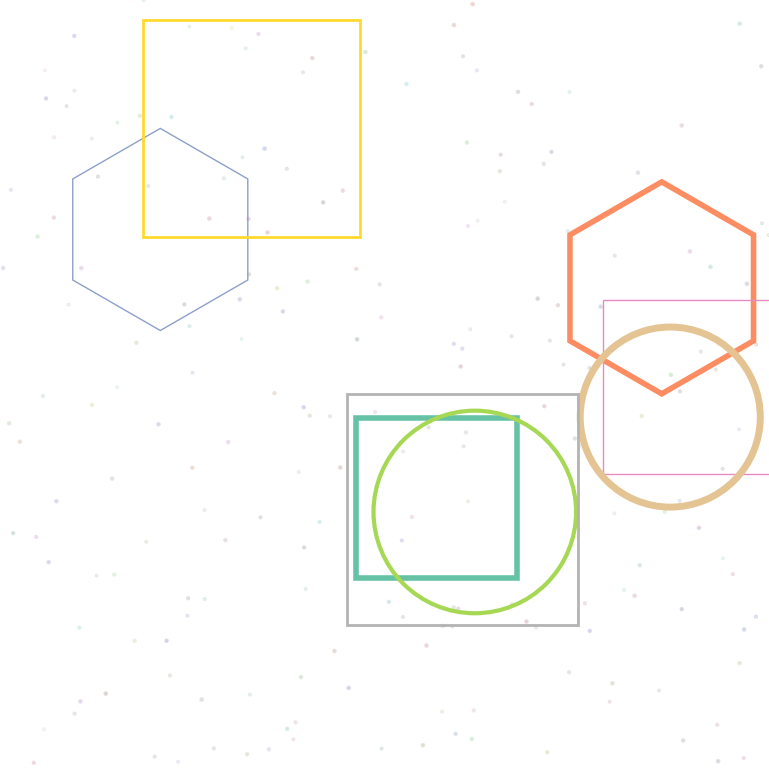[{"shape": "square", "thickness": 2, "radius": 0.52, "center": [0.567, 0.353]}, {"shape": "hexagon", "thickness": 2, "radius": 0.69, "center": [0.859, 0.626]}, {"shape": "hexagon", "thickness": 0.5, "radius": 0.66, "center": [0.208, 0.702]}, {"shape": "square", "thickness": 0.5, "radius": 0.57, "center": [0.896, 0.497]}, {"shape": "circle", "thickness": 1.5, "radius": 0.66, "center": [0.617, 0.335]}, {"shape": "square", "thickness": 1, "radius": 0.7, "center": [0.327, 0.833]}, {"shape": "circle", "thickness": 2.5, "radius": 0.58, "center": [0.87, 0.458]}, {"shape": "square", "thickness": 1, "radius": 0.75, "center": [0.6, 0.338]}]